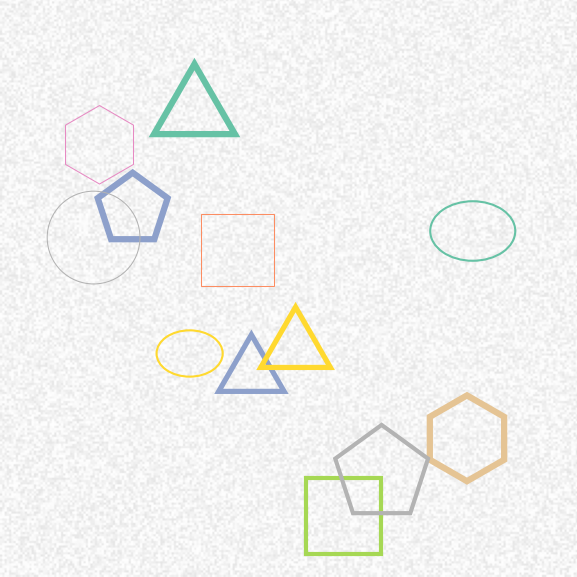[{"shape": "triangle", "thickness": 3, "radius": 0.4, "center": [0.337, 0.807]}, {"shape": "oval", "thickness": 1, "radius": 0.37, "center": [0.819, 0.599]}, {"shape": "square", "thickness": 0.5, "radius": 0.31, "center": [0.411, 0.566]}, {"shape": "pentagon", "thickness": 3, "radius": 0.32, "center": [0.23, 0.636]}, {"shape": "triangle", "thickness": 2.5, "radius": 0.33, "center": [0.435, 0.354]}, {"shape": "hexagon", "thickness": 0.5, "radius": 0.34, "center": [0.172, 0.748]}, {"shape": "square", "thickness": 2, "radius": 0.33, "center": [0.595, 0.105]}, {"shape": "triangle", "thickness": 2.5, "radius": 0.35, "center": [0.512, 0.398]}, {"shape": "oval", "thickness": 1, "radius": 0.29, "center": [0.328, 0.387]}, {"shape": "hexagon", "thickness": 3, "radius": 0.37, "center": [0.809, 0.24]}, {"shape": "pentagon", "thickness": 2, "radius": 0.42, "center": [0.661, 0.179]}, {"shape": "circle", "thickness": 0.5, "radius": 0.4, "center": [0.162, 0.588]}]